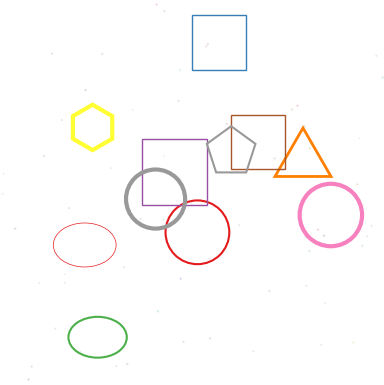[{"shape": "circle", "thickness": 1.5, "radius": 0.41, "center": [0.513, 0.397]}, {"shape": "oval", "thickness": 0.5, "radius": 0.41, "center": [0.22, 0.364]}, {"shape": "square", "thickness": 1, "radius": 0.35, "center": [0.569, 0.89]}, {"shape": "oval", "thickness": 1.5, "radius": 0.38, "center": [0.254, 0.124]}, {"shape": "square", "thickness": 1, "radius": 0.43, "center": [0.453, 0.554]}, {"shape": "triangle", "thickness": 2, "radius": 0.42, "center": [0.787, 0.584]}, {"shape": "hexagon", "thickness": 3, "radius": 0.29, "center": [0.24, 0.669]}, {"shape": "square", "thickness": 1, "radius": 0.35, "center": [0.671, 0.632]}, {"shape": "circle", "thickness": 3, "radius": 0.41, "center": [0.859, 0.442]}, {"shape": "pentagon", "thickness": 1.5, "radius": 0.33, "center": [0.6, 0.606]}, {"shape": "circle", "thickness": 3, "radius": 0.38, "center": [0.404, 0.483]}]